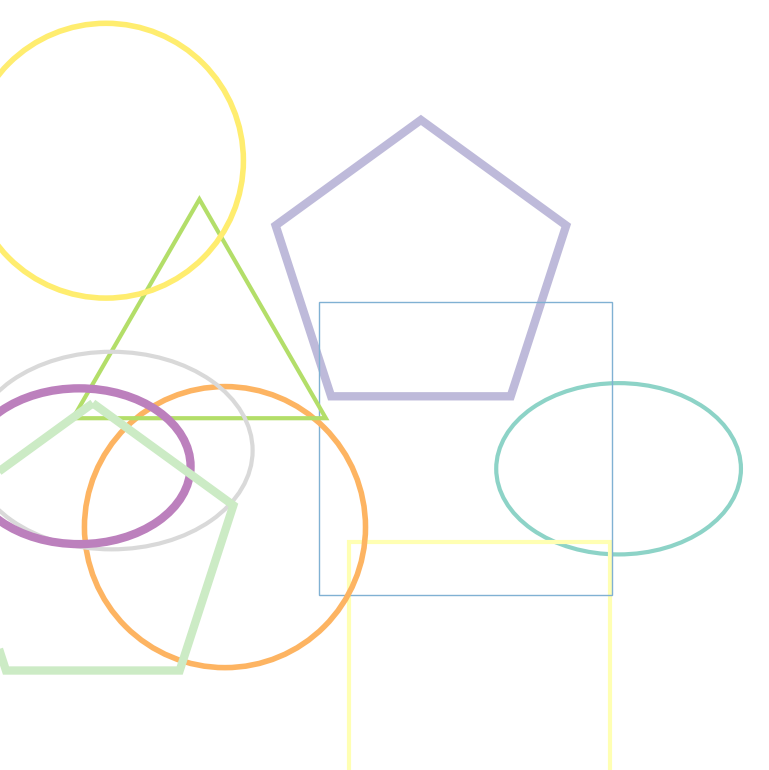[{"shape": "oval", "thickness": 1.5, "radius": 0.79, "center": [0.803, 0.391]}, {"shape": "square", "thickness": 1.5, "radius": 0.85, "center": [0.623, 0.127]}, {"shape": "pentagon", "thickness": 3, "radius": 0.99, "center": [0.547, 0.646]}, {"shape": "square", "thickness": 0.5, "radius": 0.95, "center": [0.605, 0.418]}, {"shape": "circle", "thickness": 2, "radius": 0.91, "center": [0.292, 0.315]}, {"shape": "triangle", "thickness": 1.5, "radius": 0.95, "center": [0.259, 0.552]}, {"shape": "oval", "thickness": 1.5, "radius": 0.92, "center": [0.145, 0.415]}, {"shape": "oval", "thickness": 3, "radius": 0.72, "center": [0.103, 0.395]}, {"shape": "pentagon", "thickness": 3, "radius": 0.96, "center": [0.121, 0.284]}, {"shape": "circle", "thickness": 2, "radius": 0.89, "center": [0.138, 0.791]}]